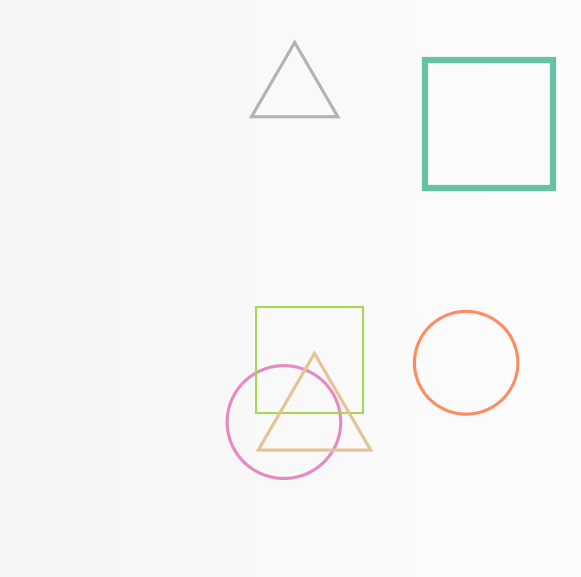[{"shape": "square", "thickness": 3, "radius": 0.55, "center": [0.841, 0.784]}, {"shape": "circle", "thickness": 1.5, "radius": 0.44, "center": [0.802, 0.371]}, {"shape": "circle", "thickness": 1.5, "radius": 0.49, "center": [0.488, 0.268]}, {"shape": "square", "thickness": 1, "radius": 0.46, "center": [0.533, 0.376]}, {"shape": "triangle", "thickness": 1.5, "radius": 0.56, "center": [0.541, 0.276]}, {"shape": "triangle", "thickness": 1.5, "radius": 0.43, "center": [0.507, 0.84]}]